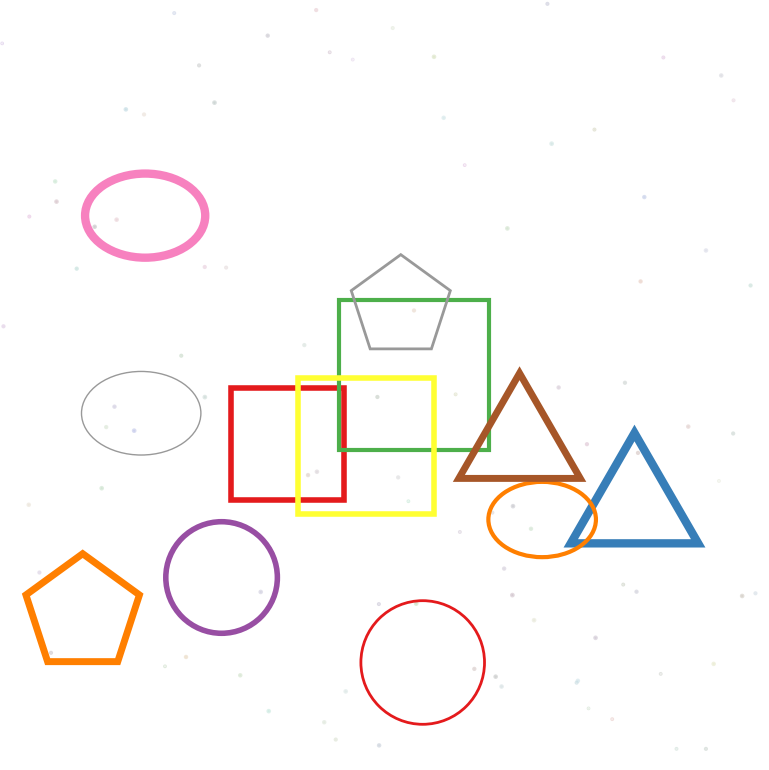[{"shape": "square", "thickness": 2, "radius": 0.37, "center": [0.373, 0.423]}, {"shape": "circle", "thickness": 1, "radius": 0.4, "center": [0.549, 0.14]}, {"shape": "triangle", "thickness": 3, "radius": 0.48, "center": [0.824, 0.342]}, {"shape": "square", "thickness": 1.5, "radius": 0.49, "center": [0.537, 0.513]}, {"shape": "circle", "thickness": 2, "radius": 0.36, "center": [0.288, 0.25]}, {"shape": "oval", "thickness": 1.5, "radius": 0.35, "center": [0.704, 0.325]}, {"shape": "pentagon", "thickness": 2.5, "radius": 0.39, "center": [0.107, 0.203]}, {"shape": "square", "thickness": 2, "radius": 0.44, "center": [0.476, 0.421]}, {"shape": "triangle", "thickness": 2.5, "radius": 0.46, "center": [0.675, 0.424]}, {"shape": "oval", "thickness": 3, "radius": 0.39, "center": [0.189, 0.72]}, {"shape": "oval", "thickness": 0.5, "radius": 0.39, "center": [0.183, 0.463]}, {"shape": "pentagon", "thickness": 1, "radius": 0.34, "center": [0.521, 0.602]}]